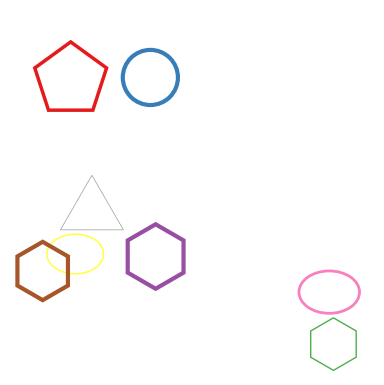[{"shape": "pentagon", "thickness": 2.5, "radius": 0.49, "center": [0.184, 0.793]}, {"shape": "circle", "thickness": 3, "radius": 0.36, "center": [0.391, 0.799]}, {"shape": "hexagon", "thickness": 1, "radius": 0.34, "center": [0.866, 0.106]}, {"shape": "hexagon", "thickness": 3, "radius": 0.42, "center": [0.404, 0.334]}, {"shape": "oval", "thickness": 1, "radius": 0.37, "center": [0.195, 0.34]}, {"shape": "hexagon", "thickness": 3, "radius": 0.38, "center": [0.111, 0.296]}, {"shape": "oval", "thickness": 2, "radius": 0.39, "center": [0.855, 0.241]}, {"shape": "triangle", "thickness": 0.5, "radius": 0.47, "center": [0.239, 0.45]}]